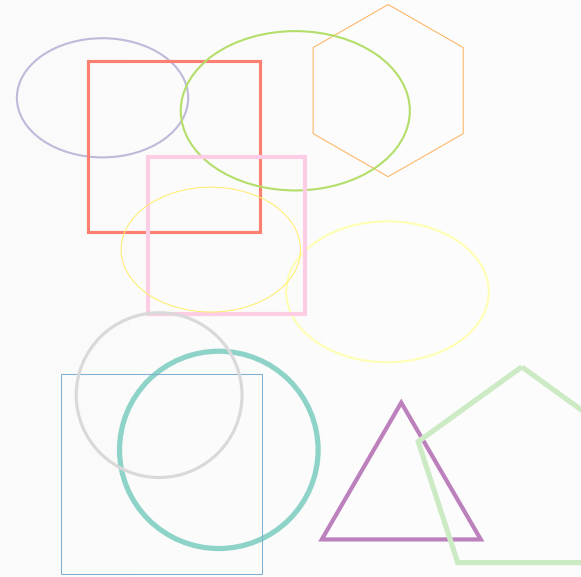[{"shape": "circle", "thickness": 2.5, "radius": 0.85, "center": [0.376, 0.22]}, {"shape": "oval", "thickness": 1, "radius": 0.87, "center": [0.667, 0.494]}, {"shape": "oval", "thickness": 1, "radius": 0.74, "center": [0.176, 0.83]}, {"shape": "square", "thickness": 1.5, "radius": 0.74, "center": [0.299, 0.745]}, {"shape": "square", "thickness": 0.5, "radius": 0.87, "center": [0.278, 0.178]}, {"shape": "hexagon", "thickness": 0.5, "radius": 0.75, "center": [0.668, 0.842]}, {"shape": "oval", "thickness": 1, "radius": 0.99, "center": [0.508, 0.807]}, {"shape": "square", "thickness": 2, "radius": 0.68, "center": [0.39, 0.591]}, {"shape": "circle", "thickness": 1.5, "radius": 0.71, "center": [0.274, 0.315]}, {"shape": "triangle", "thickness": 2, "radius": 0.79, "center": [0.69, 0.144]}, {"shape": "pentagon", "thickness": 2.5, "radius": 0.94, "center": [0.898, 0.177]}, {"shape": "oval", "thickness": 0.5, "radius": 0.77, "center": [0.363, 0.567]}]